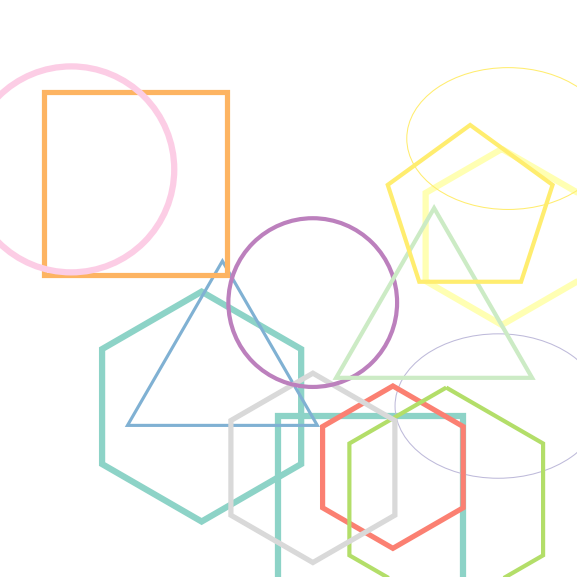[{"shape": "square", "thickness": 3, "radius": 0.8, "center": [0.641, 0.118]}, {"shape": "hexagon", "thickness": 3, "radius": 1.0, "center": [0.349, 0.295]}, {"shape": "hexagon", "thickness": 3, "radius": 0.76, "center": [0.869, 0.589]}, {"shape": "oval", "thickness": 0.5, "radius": 0.89, "center": [0.863, 0.296]}, {"shape": "hexagon", "thickness": 2.5, "radius": 0.7, "center": [0.68, 0.19]}, {"shape": "triangle", "thickness": 1.5, "radius": 0.95, "center": [0.385, 0.357]}, {"shape": "square", "thickness": 2.5, "radius": 0.79, "center": [0.235, 0.682]}, {"shape": "hexagon", "thickness": 2, "radius": 0.97, "center": [0.773, 0.134]}, {"shape": "circle", "thickness": 3, "radius": 0.89, "center": [0.123, 0.706]}, {"shape": "hexagon", "thickness": 2.5, "radius": 0.82, "center": [0.542, 0.189]}, {"shape": "circle", "thickness": 2, "radius": 0.73, "center": [0.542, 0.475]}, {"shape": "triangle", "thickness": 2, "radius": 0.98, "center": [0.752, 0.443]}, {"shape": "oval", "thickness": 0.5, "radius": 0.88, "center": [0.88, 0.759]}, {"shape": "pentagon", "thickness": 2, "radius": 0.75, "center": [0.814, 0.633]}]